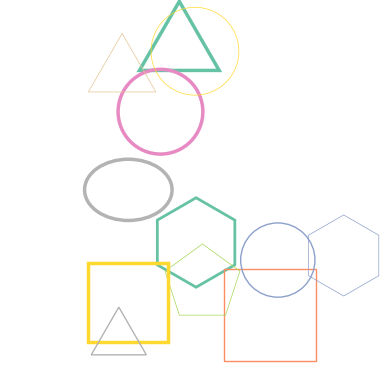[{"shape": "hexagon", "thickness": 2, "radius": 0.58, "center": [0.509, 0.37]}, {"shape": "triangle", "thickness": 2.5, "radius": 0.6, "center": [0.466, 0.877]}, {"shape": "square", "thickness": 1, "radius": 0.59, "center": [0.702, 0.182]}, {"shape": "hexagon", "thickness": 0.5, "radius": 0.53, "center": [0.893, 0.336]}, {"shape": "circle", "thickness": 1, "radius": 0.48, "center": [0.722, 0.325]}, {"shape": "circle", "thickness": 2.5, "radius": 0.55, "center": [0.417, 0.71]}, {"shape": "pentagon", "thickness": 0.5, "radius": 0.51, "center": [0.526, 0.264]}, {"shape": "square", "thickness": 2.5, "radius": 0.52, "center": [0.332, 0.215]}, {"shape": "circle", "thickness": 0.5, "radius": 0.57, "center": [0.506, 0.867]}, {"shape": "triangle", "thickness": 0.5, "radius": 0.51, "center": [0.317, 0.812]}, {"shape": "triangle", "thickness": 1, "radius": 0.41, "center": [0.309, 0.12]}, {"shape": "oval", "thickness": 2.5, "radius": 0.57, "center": [0.333, 0.507]}]